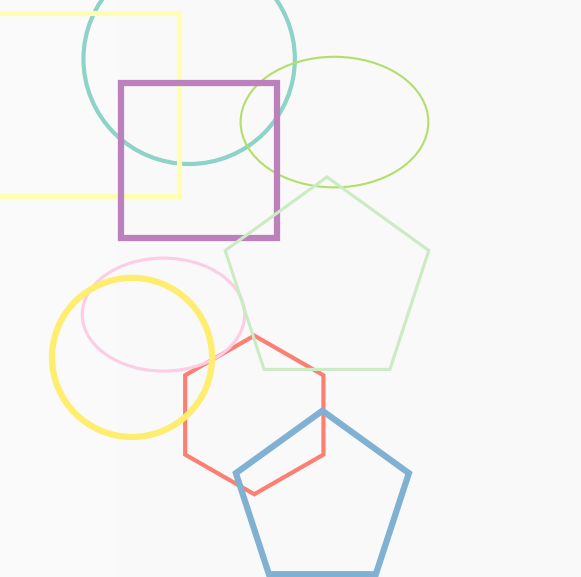[{"shape": "circle", "thickness": 2, "radius": 0.91, "center": [0.325, 0.897]}, {"shape": "square", "thickness": 2.5, "radius": 0.79, "center": [0.15, 0.818]}, {"shape": "hexagon", "thickness": 2, "radius": 0.69, "center": [0.438, 0.281]}, {"shape": "pentagon", "thickness": 3, "radius": 0.78, "center": [0.555, 0.131]}, {"shape": "oval", "thickness": 1, "radius": 0.81, "center": [0.575, 0.788]}, {"shape": "oval", "thickness": 1.5, "radius": 0.7, "center": [0.281, 0.454]}, {"shape": "square", "thickness": 3, "radius": 0.67, "center": [0.343, 0.721]}, {"shape": "pentagon", "thickness": 1.5, "radius": 0.92, "center": [0.563, 0.508]}, {"shape": "circle", "thickness": 3, "radius": 0.69, "center": [0.227, 0.38]}]